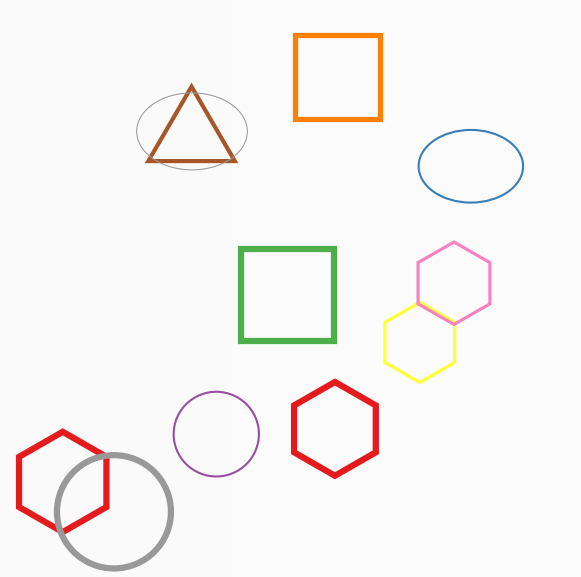[{"shape": "hexagon", "thickness": 3, "radius": 0.43, "center": [0.108, 0.165]}, {"shape": "hexagon", "thickness": 3, "radius": 0.41, "center": [0.576, 0.257]}, {"shape": "oval", "thickness": 1, "radius": 0.45, "center": [0.81, 0.711]}, {"shape": "square", "thickness": 3, "radius": 0.4, "center": [0.495, 0.488]}, {"shape": "circle", "thickness": 1, "radius": 0.37, "center": [0.372, 0.247]}, {"shape": "square", "thickness": 2.5, "radius": 0.37, "center": [0.581, 0.866]}, {"shape": "hexagon", "thickness": 1.5, "radius": 0.35, "center": [0.722, 0.406]}, {"shape": "triangle", "thickness": 2, "radius": 0.43, "center": [0.33, 0.763]}, {"shape": "hexagon", "thickness": 1.5, "radius": 0.36, "center": [0.781, 0.509]}, {"shape": "oval", "thickness": 0.5, "radius": 0.48, "center": [0.33, 0.772]}, {"shape": "circle", "thickness": 3, "radius": 0.49, "center": [0.196, 0.113]}]